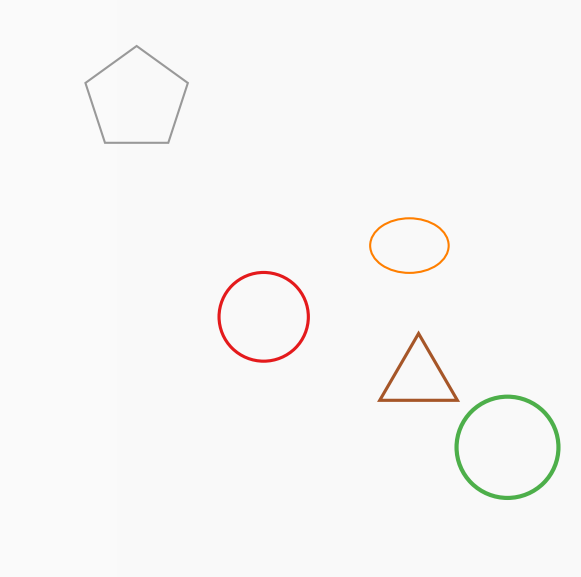[{"shape": "circle", "thickness": 1.5, "radius": 0.38, "center": [0.454, 0.451]}, {"shape": "circle", "thickness": 2, "radius": 0.44, "center": [0.873, 0.225]}, {"shape": "oval", "thickness": 1, "radius": 0.34, "center": [0.704, 0.574]}, {"shape": "triangle", "thickness": 1.5, "radius": 0.39, "center": [0.72, 0.345]}, {"shape": "pentagon", "thickness": 1, "radius": 0.46, "center": [0.235, 0.827]}]